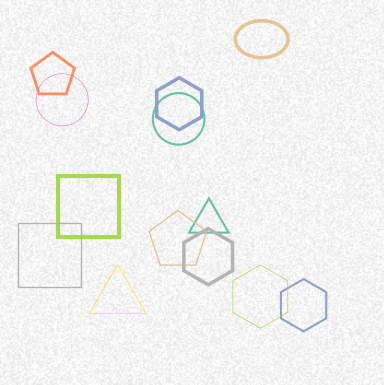[{"shape": "triangle", "thickness": 1.5, "radius": 0.3, "center": [0.543, 0.425]}, {"shape": "circle", "thickness": 1.5, "radius": 0.34, "center": [0.464, 0.691]}, {"shape": "pentagon", "thickness": 2, "radius": 0.3, "center": [0.137, 0.804]}, {"shape": "hexagon", "thickness": 2.5, "radius": 0.34, "center": [0.466, 0.73]}, {"shape": "hexagon", "thickness": 1.5, "radius": 0.34, "center": [0.789, 0.207]}, {"shape": "circle", "thickness": 0.5, "radius": 0.34, "center": [0.161, 0.741]}, {"shape": "hexagon", "thickness": 0.5, "radius": 0.41, "center": [0.676, 0.23]}, {"shape": "square", "thickness": 3, "radius": 0.4, "center": [0.231, 0.463]}, {"shape": "triangle", "thickness": 0.5, "radius": 0.43, "center": [0.306, 0.228]}, {"shape": "oval", "thickness": 2.5, "radius": 0.34, "center": [0.68, 0.898]}, {"shape": "pentagon", "thickness": 1, "radius": 0.39, "center": [0.462, 0.375]}, {"shape": "square", "thickness": 1, "radius": 0.41, "center": [0.129, 0.337]}, {"shape": "hexagon", "thickness": 2.5, "radius": 0.36, "center": [0.541, 0.333]}]